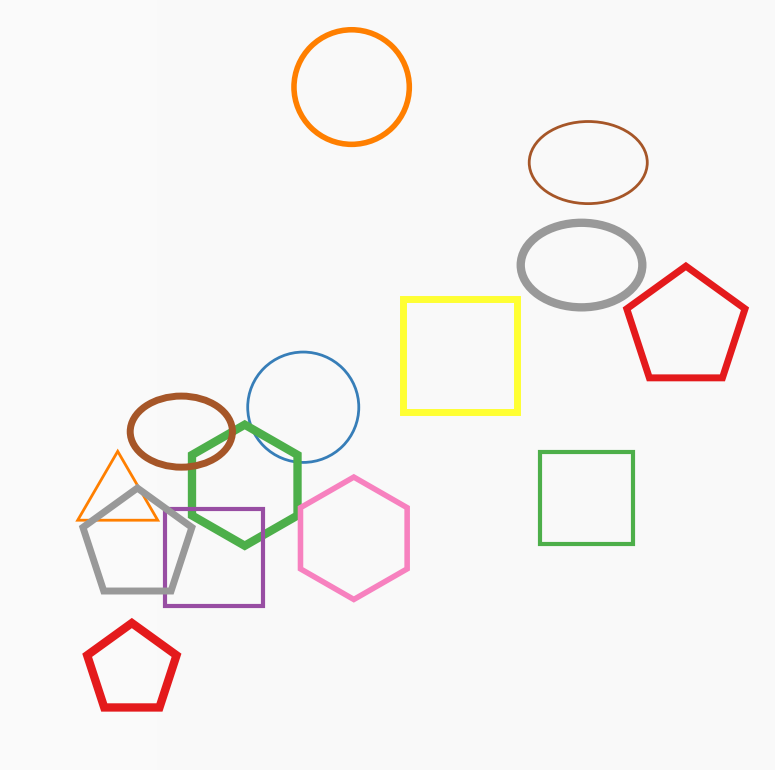[{"shape": "pentagon", "thickness": 2.5, "radius": 0.4, "center": [0.885, 0.574]}, {"shape": "pentagon", "thickness": 3, "radius": 0.3, "center": [0.17, 0.13]}, {"shape": "circle", "thickness": 1, "radius": 0.36, "center": [0.391, 0.471]}, {"shape": "square", "thickness": 1.5, "radius": 0.3, "center": [0.757, 0.353]}, {"shape": "hexagon", "thickness": 3, "radius": 0.39, "center": [0.316, 0.37]}, {"shape": "square", "thickness": 1.5, "radius": 0.32, "center": [0.276, 0.276]}, {"shape": "triangle", "thickness": 1, "radius": 0.3, "center": [0.152, 0.354]}, {"shape": "circle", "thickness": 2, "radius": 0.37, "center": [0.454, 0.887]}, {"shape": "square", "thickness": 2.5, "radius": 0.37, "center": [0.594, 0.539]}, {"shape": "oval", "thickness": 1, "radius": 0.38, "center": [0.759, 0.789]}, {"shape": "oval", "thickness": 2.5, "radius": 0.33, "center": [0.234, 0.439]}, {"shape": "hexagon", "thickness": 2, "radius": 0.4, "center": [0.457, 0.301]}, {"shape": "pentagon", "thickness": 2.5, "radius": 0.37, "center": [0.177, 0.292]}, {"shape": "oval", "thickness": 3, "radius": 0.39, "center": [0.75, 0.656]}]